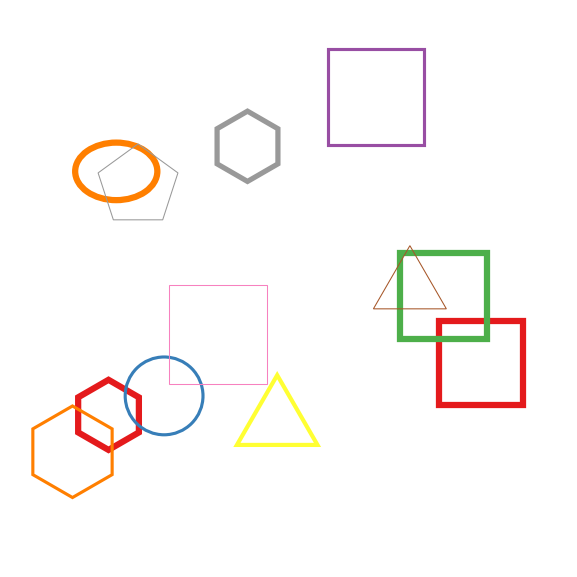[{"shape": "square", "thickness": 3, "radius": 0.36, "center": [0.833, 0.371]}, {"shape": "hexagon", "thickness": 3, "radius": 0.3, "center": [0.188, 0.281]}, {"shape": "circle", "thickness": 1.5, "radius": 0.34, "center": [0.284, 0.314]}, {"shape": "square", "thickness": 3, "radius": 0.37, "center": [0.768, 0.486]}, {"shape": "square", "thickness": 1.5, "radius": 0.42, "center": [0.651, 0.831]}, {"shape": "oval", "thickness": 3, "radius": 0.36, "center": [0.201, 0.702]}, {"shape": "hexagon", "thickness": 1.5, "radius": 0.4, "center": [0.126, 0.217]}, {"shape": "triangle", "thickness": 2, "radius": 0.4, "center": [0.48, 0.269]}, {"shape": "triangle", "thickness": 0.5, "radius": 0.36, "center": [0.71, 0.501]}, {"shape": "square", "thickness": 0.5, "radius": 0.43, "center": [0.377, 0.42]}, {"shape": "hexagon", "thickness": 2.5, "radius": 0.3, "center": [0.429, 0.746]}, {"shape": "pentagon", "thickness": 0.5, "radius": 0.36, "center": [0.239, 0.677]}]